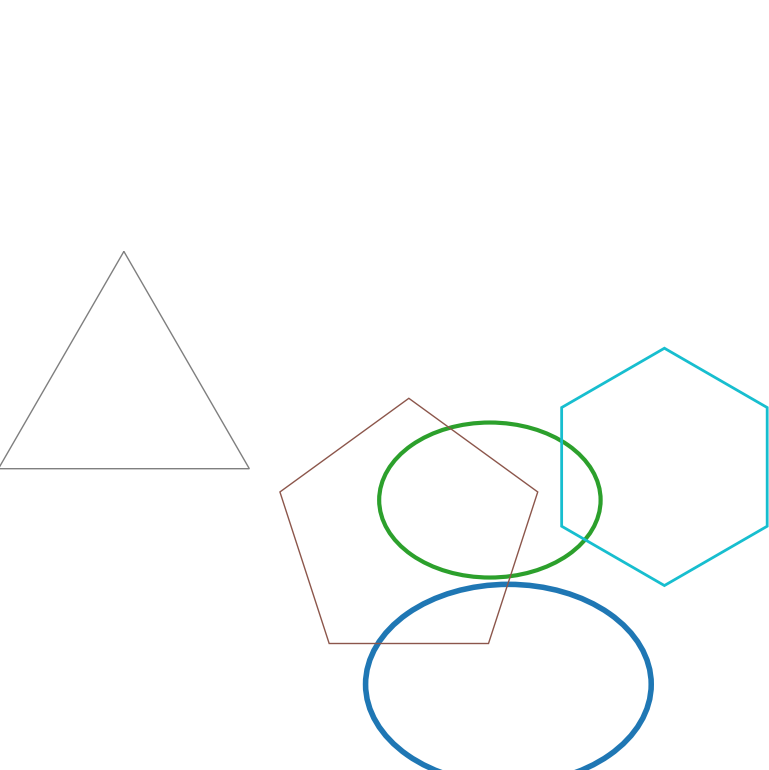[{"shape": "oval", "thickness": 2, "radius": 0.93, "center": [0.66, 0.111]}, {"shape": "oval", "thickness": 1.5, "radius": 0.72, "center": [0.636, 0.351]}, {"shape": "pentagon", "thickness": 0.5, "radius": 0.88, "center": [0.531, 0.307]}, {"shape": "triangle", "thickness": 0.5, "radius": 0.94, "center": [0.161, 0.485]}, {"shape": "hexagon", "thickness": 1, "radius": 0.77, "center": [0.863, 0.394]}]